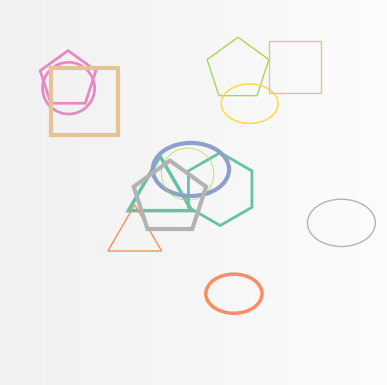[{"shape": "triangle", "thickness": 2.5, "radius": 0.47, "center": [0.413, 0.5]}, {"shape": "hexagon", "thickness": 2, "radius": 0.47, "center": [0.568, 0.509]}, {"shape": "triangle", "thickness": 1, "radius": 0.4, "center": [0.348, 0.388]}, {"shape": "oval", "thickness": 2.5, "radius": 0.36, "center": [0.604, 0.237]}, {"shape": "oval", "thickness": 3, "radius": 0.49, "center": [0.493, 0.56]}, {"shape": "pentagon", "thickness": 2, "radius": 0.38, "center": [0.176, 0.793]}, {"shape": "circle", "thickness": 2, "radius": 0.34, "center": [0.177, 0.771]}, {"shape": "circle", "thickness": 0.5, "radius": 0.34, "center": [0.484, 0.548]}, {"shape": "pentagon", "thickness": 1, "radius": 0.42, "center": [0.614, 0.819]}, {"shape": "oval", "thickness": 1, "radius": 0.37, "center": [0.644, 0.731]}, {"shape": "square", "thickness": 3, "radius": 0.43, "center": [0.218, 0.737]}, {"shape": "square", "thickness": 1, "radius": 0.33, "center": [0.762, 0.826]}, {"shape": "oval", "thickness": 1, "radius": 0.44, "center": [0.881, 0.421]}, {"shape": "pentagon", "thickness": 3, "radius": 0.49, "center": [0.438, 0.485]}]